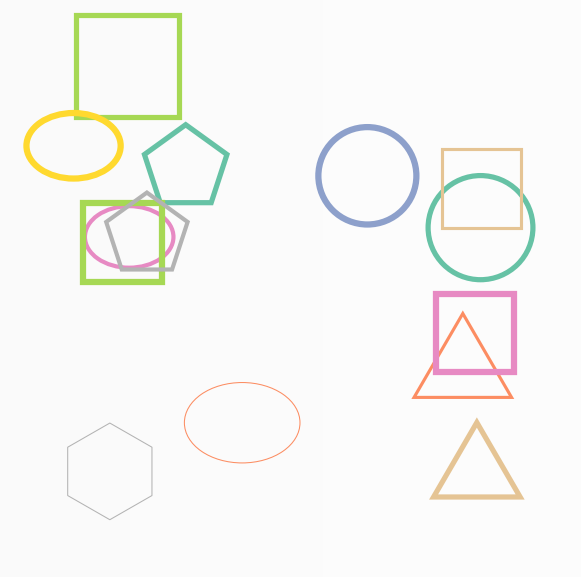[{"shape": "circle", "thickness": 2.5, "radius": 0.45, "center": [0.827, 0.605]}, {"shape": "pentagon", "thickness": 2.5, "radius": 0.37, "center": [0.319, 0.709]}, {"shape": "oval", "thickness": 0.5, "radius": 0.5, "center": [0.417, 0.267]}, {"shape": "triangle", "thickness": 1.5, "radius": 0.48, "center": [0.796, 0.359]}, {"shape": "circle", "thickness": 3, "radius": 0.42, "center": [0.632, 0.695]}, {"shape": "oval", "thickness": 2, "radius": 0.38, "center": [0.222, 0.589]}, {"shape": "square", "thickness": 3, "radius": 0.34, "center": [0.817, 0.422]}, {"shape": "square", "thickness": 3, "radius": 0.34, "center": [0.211, 0.579]}, {"shape": "square", "thickness": 2.5, "radius": 0.44, "center": [0.22, 0.885]}, {"shape": "oval", "thickness": 3, "radius": 0.41, "center": [0.127, 0.747]}, {"shape": "square", "thickness": 1.5, "radius": 0.34, "center": [0.829, 0.672]}, {"shape": "triangle", "thickness": 2.5, "radius": 0.43, "center": [0.82, 0.182]}, {"shape": "hexagon", "thickness": 0.5, "radius": 0.42, "center": [0.189, 0.183]}, {"shape": "pentagon", "thickness": 2, "radius": 0.37, "center": [0.253, 0.592]}]